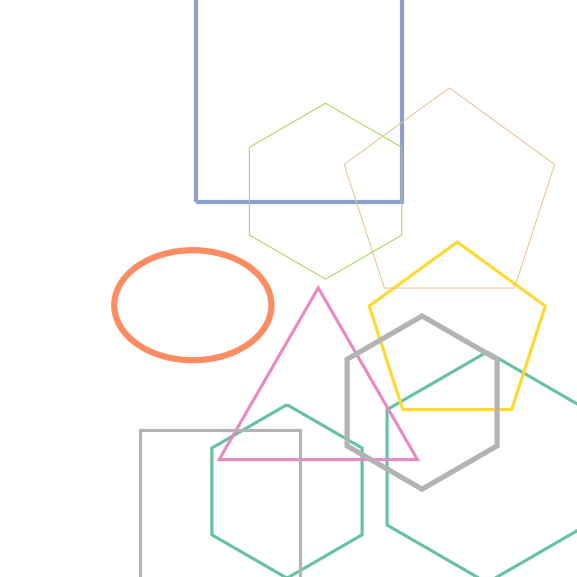[{"shape": "hexagon", "thickness": 1.5, "radius": 0.75, "center": [0.497, 0.148]}, {"shape": "hexagon", "thickness": 1.5, "radius": 1.0, "center": [0.843, 0.19]}, {"shape": "oval", "thickness": 3, "radius": 0.68, "center": [0.334, 0.471]}, {"shape": "square", "thickness": 2, "radius": 0.89, "center": [0.518, 0.829]}, {"shape": "triangle", "thickness": 1.5, "radius": 0.99, "center": [0.551, 0.302]}, {"shape": "hexagon", "thickness": 0.5, "radius": 0.76, "center": [0.564, 0.668]}, {"shape": "pentagon", "thickness": 1.5, "radius": 0.8, "center": [0.792, 0.42]}, {"shape": "pentagon", "thickness": 0.5, "radius": 0.96, "center": [0.778, 0.655]}, {"shape": "hexagon", "thickness": 2.5, "radius": 0.75, "center": [0.731, 0.302]}, {"shape": "square", "thickness": 1.5, "radius": 0.69, "center": [0.381, 0.115]}]